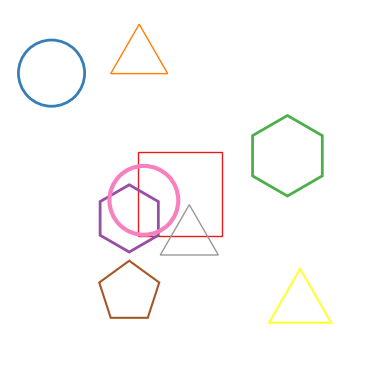[{"shape": "square", "thickness": 1, "radius": 0.55, "center": [0.467, 0.497]}, {"shape": "circle", "thickness": 2, "radius": 0.43, "center": [0.134, 0.81]}, {"shape": "hexagon", "thickness": 2, "radius": 0.52, "center": [0.747, 0.595]}, {"shape": "hexagon", "thickness": 2, "radius": 0.44, "center": [0.336, 0.433]}, {"shape": "triangle", "thickness": 1, "radius": 0.43, "center": [0.362, 0.852]}, {"shape": "triangle", "thickness": 1.5, "radius": 0.47, "center": [0.78, 0.208]}, {"shape": "pentagon", "thickness": 1.5, "radius": 0.41, "center": [0.336, 0.241]}, {"shape": "circle", "thickness": 3, "radius": 0.45, "center": [0.374, 0.48]}, {"shape": "triangle", "thickness": 1, "radius": 0.44, "center": [0.492, 0.381]}]